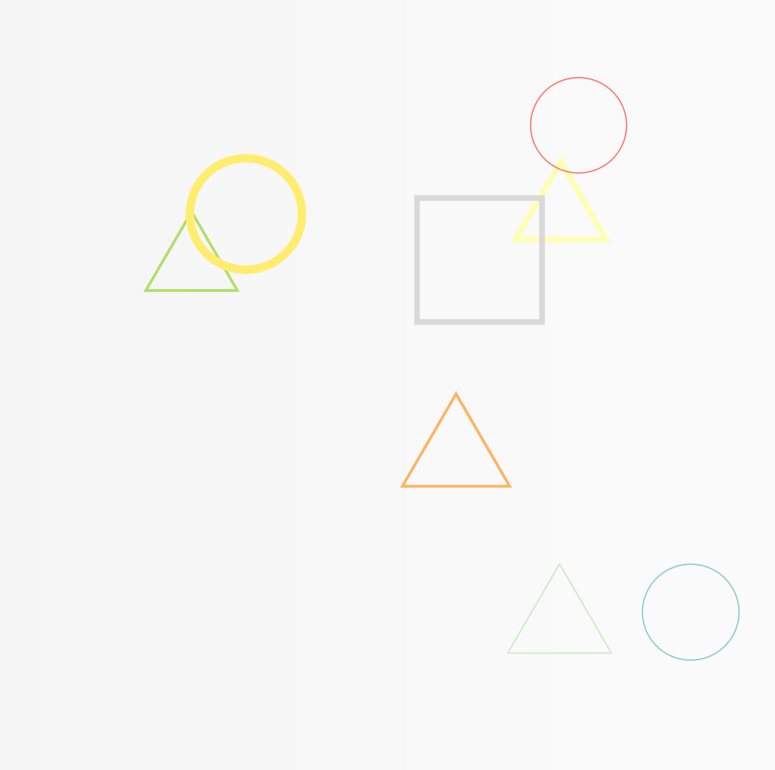[{"shape": "circle", "thickness": 0.5, "radius": 0.31, "center": [0.891, 0.205]}, {"shape": "triangle", "thickness": 2, "radius": 0.34, "center": [0.724, 0.723]}, {"shape": "circle", "thickness": 0.5, "radius": 0.31, "center": [0.747, 0.837]}, {"shape": "triangle", "thickness": 1, "radius": 0.4, "center": [0.588, 0.408]}, {"shape": "triangle", "thickness": 1, "radius": 0.34, "center": [0.247, 0.657]}, {"shape": "square", "thickness": 2, "radius": 0.4, "center": [0.619, 0.662]}, {"shape": "triangle", "thickness": 0.5, "radius": 0.39, "center": [0.722, 0.19]}, {"shape": "circle", "thickness": 3, "radius": 0.36, "center": [0.317, 0.722]}]